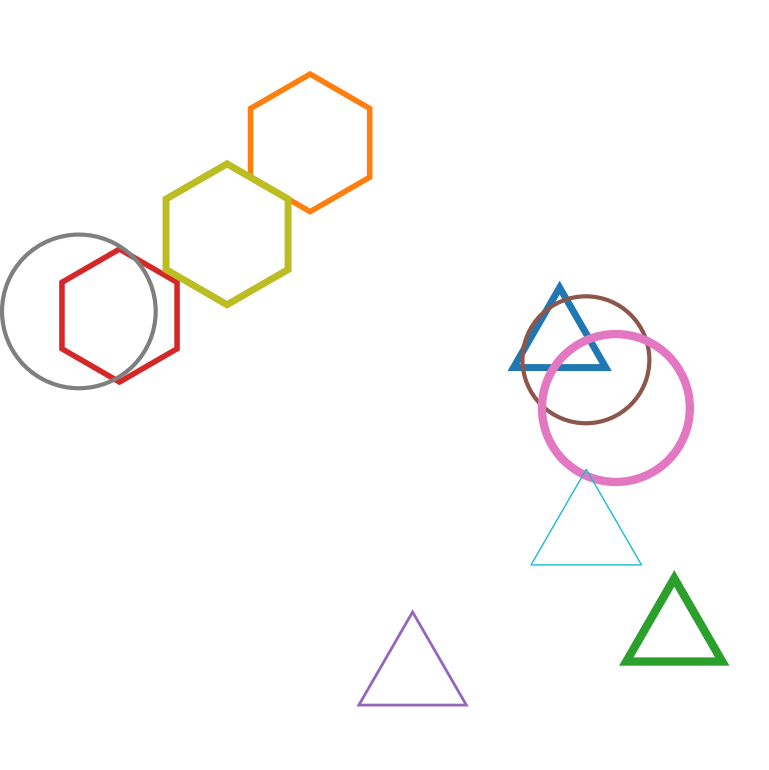[{"shape": "triangle", "thickness": 2.5, "radius": 0.35, "center": [0.727, 0.557]}, {"shape": "hexagon", "thickness": 2, "radius": 0.45, "center": [0.403, 0.814]}, {"shape": "triangle", "thickness": 3, "radius": 0.36, "center": [0.876, 0.177]}, {"shape": "hexagon", "thickness": 2, "radius": 0.43, "center": [0.155, 0.59]}, {"shape": "triangle", "thickness": 1, "radius": 0.4, "center": [0.536, 0.125]}, {"shape": "circle", "thickness": 1.5, "radius": 0.41, "center": [0.761, 0.533]}, {"shape": "circle", "thickness": 3, "radius": 0.48, "center": [0.8, 0.47]}, {"shape": "circle", "thickness": 1.5, "radius": 0.5, "center": [0.102, 0.596]}, {"shape": "hexagon", "thickness": 2.5, "radius": 0.46, "center": [0.295, 0.696]}, {"shape": "triangle", "thickness": 0.5, "radius": 0.41, "center": [0.761, 0.308]}]